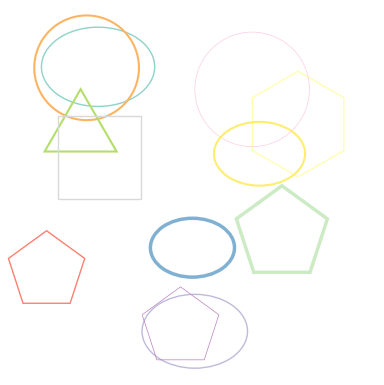[{"shape": "oval", "thickness": 1, "radius": 0.74, "center": [0.255, 0.826]}, {"shape": "hexagon", "thickness": 1, "radius": 0.69, "center": [0.774, 0.678]}, {"shape": "oval", "thickness": 1, "radius": 0.68, "center": [0.506, 0.14]}, {"shape": "pentagon", "thickness": 1, "radius": 0.52, "center": [0.121, 0.297]}, {"shape": "oval", "thickness": 2.5, "radius": 0.55, "center": [0.5, 0.357]}, {"shape": "circle", "thickness": 1.5, "radius": 0.68, "center": [0.225, 0.824]}, {"shape": "triangle", "thickness": 1.5, "radius": 0.54, "center": [0.209, 0.66]}, {"shape": "circle", "thickness": 0.5, "radius": 0.74, "center": [0.655, 0.768]}, {"shape": "square", "thickness": 1, "radius": 0.54, "center": [0.259, 0.59]}, {"shape": "pentagon", "thickness": 0.5, "radius": 0.52, "center": [0.469, 0.15]}, {"shape": "pentagon", "thickness": 2.5, "radius": 0.62, "center": [0.732, 0.393]}, {"shape": "oval", "thickness": 1.5, "radius": 0.59, "center": [0.674, 0.601]}]